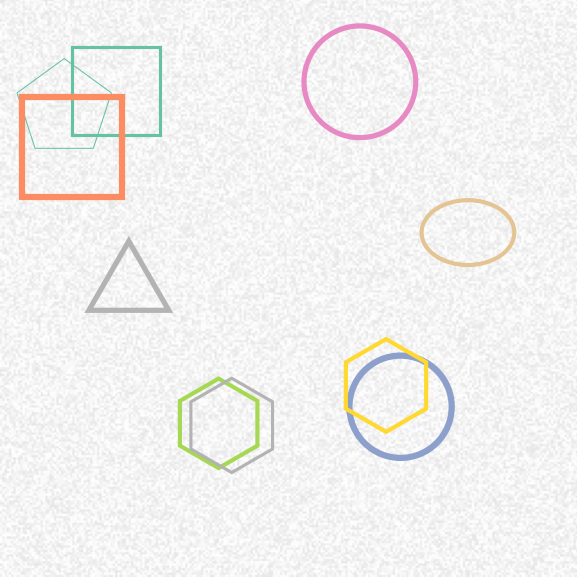[{"shape": "pentagon", "thickness": 0.5, "radius": 0.43, "center": [0.111, 0.812]}, {"shape": "square", "thickness": 1.5, "radius": 0.38, "center": [0.201, 0.841]}, {"shape": "square", "thickness": 3, "radius": 0.43, "center": [0.124, 0.744]}, {"shape": "circle", "thickness": 3, "radius": 0.44, "center": [0.694, 0.295]}, {"shape": "circle", "thickness": 2.5, "radius": 0.48, "center": [0.623, 0.858]}, {"shape": "hexagon", "thickness": 2, "radius": 0.39, "center": [0.379, 0.266]}, {"shape": "hexagon", "thickness": 2, "radius": 0.4, "center": [0.668, 0.332]}, {"shape": "oval", "thickness": 2, "radius": 0.4, "center": [0.81, 0.596]}, {"shape": "triangle", "thickness": 2.5, "radius": 0.4, "center": [0.223, 0.502]}, {"shape": "hexagon", "thickness": 1.5, "radius": 0.41, "center": [0.401, 0.263]}]